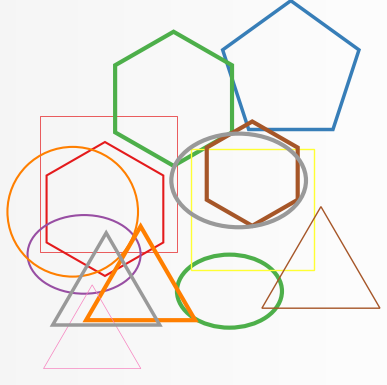[{"shape": "square", "thickness": 0.5, "radius": 0.89, "center": [0.279, 0.523]}, {"shape": "hexagon", "thickness": 1.5, "radius": 0.87, "center": [0.271, 0.457]}, {"shape": "pentagon", "thickness": 2.5, "radius": 0.92, "center": [0.75, 0.813]}, {"shape": "oval", "thickness": 3, "radius": 0.68, "center": [0.592, 0.244]}, {"shape": "hexagon", "thickness": 3, "radius": 0.87, "center": [0.448, 0.743]}, {"shape": "oval", "thickness": 1.5, "radius": 0.73, "center": [0.217, 0.339]}, {"shape": "circle", "thickness": 1.5, "radius": 0.84, "center": [0.188, 0.45]}, {"shape": "triangle", "thickness": 3, "radius": 0.81, "center": [0.363, 0.25]}, {"shape": "square", "thickness": 1, "radius": 0.79, "center": [0.651, 0.456]}, {"shape": "triangle", "thickness": 1, "radius": 0.88, "center": [0.828, 0.287]}, {"shape": "hexagon", "thickness": 3, "radius": 0.68, "center": [0.651, 0.549]}, {"shape": "triangle", "thickness": 0.5, "radius": 0.73, "center": [0.238, 0.115]}, {"shape": "triangle", "thickness": 2.5, "radius": 0.8, "center": [0.274, 0.236]}, {"shape": "oval", "thickness": 3, "radius": 0.87, "center": [0.616, 0.531]}]